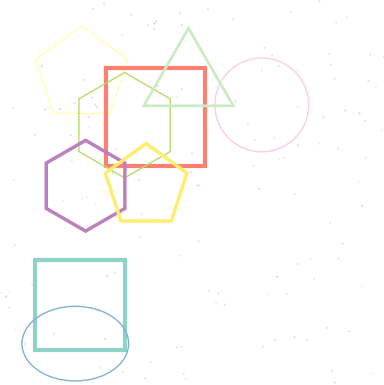[{"shape": "square", "thickness": 3, "radius": 0.59, "center": [0.207, 0.208]}, {"shape": "pentagon", "thickness": 1, "radius": 0.63, "center": [0.212, 0.807]}, {"shape": "square", "thickness": 3, "radius": 0.64, "center": [0.404, 0.696]}, {"shape": "oval", "thickness": 1, "radius": 0.69, "center": [0.196, 0.107]}, {"shape": "hexagon", "thickness": 1, "radius": 0.68, "center": [0.324, 0.675]}, {"shape": "circle", "thickness": 1, "radius": 0.61, "center": [0.68, 0.728]}, {"shape": "hexagon", "thickness": 2.5, "radius": 0.59, "center": [0.222, 0.518]}, {"shape": "triangle", "thickness": 2, "radius": 0.67, "center": [0.49, 0.792]}, {"shape": "pentagon", "thickness": 2.5, "radius": 0.56, "center": [0.38, 0.516]}]